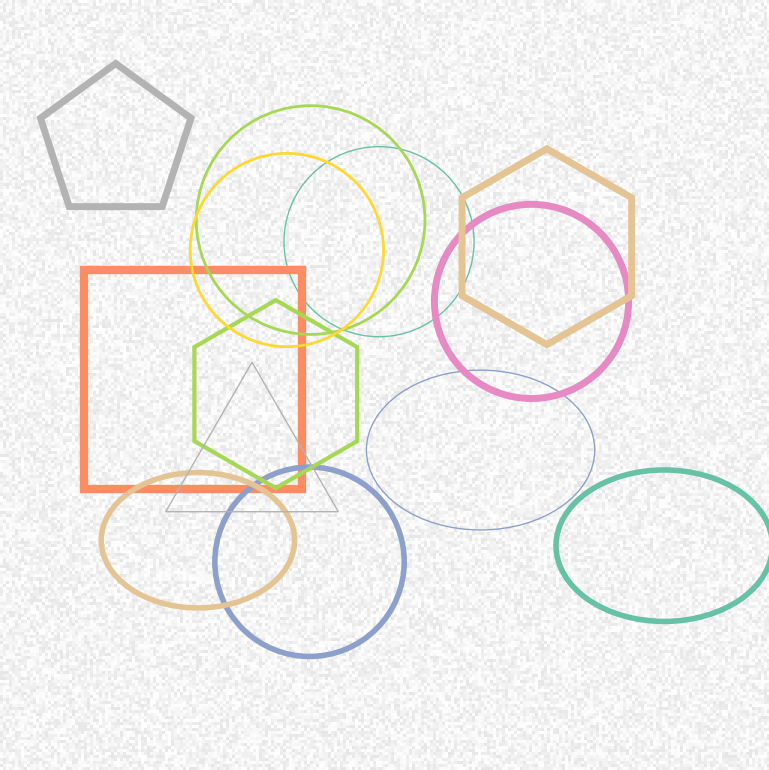[{"shape": "oval", "thickness": 2, "radius": 0.7, "center": [0.863, 0.291]}, {"shape": "circle", "thickness": 0.5, "radius": 0.62, "center": [0.492, 0.686]}, {"shape": "square", "thickness": 3, "radius": 0.71, "center": [0.25, 0.507]}, {"shape": "oval", "thickness": 0.5, "radius": 0.74, "center": [0.624, 0.416]}, {"shape": "circle", "thickness": 2, "radius": 0.61, "center": [0.402, 0.27]}, {"shape": "circle", "thickness": 2.5, "radius": 0.63, "center": [0.69, 0.609]}, {"shape": "circle", "thickness": 1, "radius": 0.74, "center": [0.403, 0.714]}, {"shape": "hexagon", "thickness": 1.5, "radius": 0.61, "center": [0.358, 0.488]}, {"shape": "circle", "thickness": 1, "radius": 0.63, "center": [0.373, 0.675]}, {"shape": "hexagon", "thickness": 2.5, "radius": 0.64, "center": [0.71, 0.68]}, {"shape": "oval", "thickness": 2, "radius": 0.63, "center": [0.257, 0.298]}, {"shape": "triangle", "thickness": 0.5, "radius": 0.65, "center": [0.327, 0.4]}, {"shape": "pentagon", "thickness": 2.5, "radius": 0.51, "center": [0.15, 0.815]}]